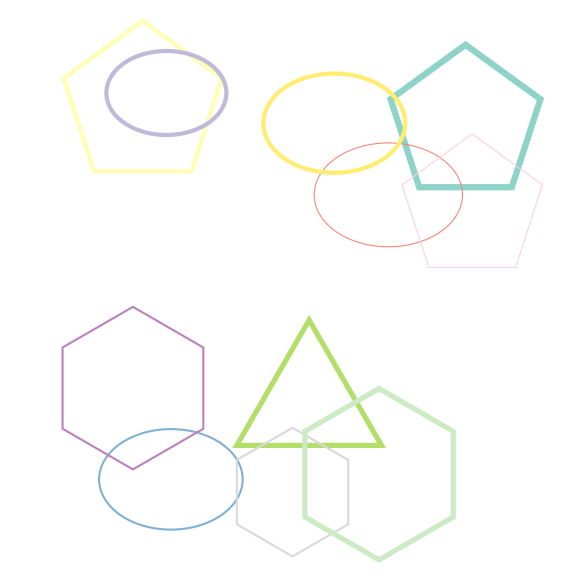[{"shape": "pentagon", "thickness": 3, "radius": 0.68, "center": [0.806, 0.785]}, {"shape": "pentagon", "thickness": 2, "radius": 0.72, "center": [0.247, 0.819]}, {"shape": "oval", "thickness": 2, "radius": 0.52, "center": [0.288, 0.838]}, {"shape": "oval", "thickness": 0.5, "radius": 0.64, "center": [0.672, 0.662]}, {"shape": "oval", "thickness": 1, "radius": 0.62, "center": [0.296, 0.169]}, {"shape": "triangle", "thickness": 2.5, "radius": 0.72, "center": [0.535, 0.3]}, {"shape": "pentagon", "thickness": 0.5, "radius": 0.64, "center": [0.818, 0.639]}, {"shape": "hexagon", "thickness": 1, "radius": 0.56, "center": [0.507, 0.147]}, {"shape": "hexagon", "thickness": 1, "radius": 0.7, "center": [0.23, 0.327]}, {"shape": "hexagon", "thickness": 2.5, "radius": 0.74, "center": [0.656, 0.178]}, {"shape": "oval", "thickness": 2, "radius": 0.61, "center": [0.579, 0.786]}]